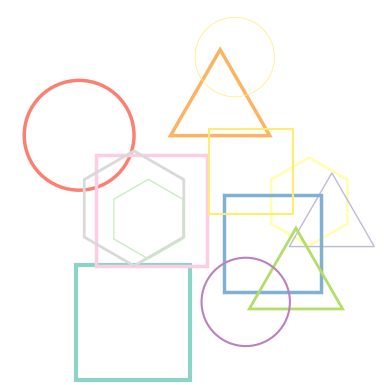[{"shape": "square", "thickness": 3, "radius": 0.74, "center": [0.345, 0.162]}, {"shape": "hexagon", "thickness": 2, "radius": 0.57, "center": [0.803, 0.476]}, {"shape": "triangle", "thickness": 1, "radius": 0.64, "center": [0.862, 0.423]}, {"shape": "circle", "thickness": 2.5, "radius": 0.71, "center": [0.206, 0.649]}, {"shape": "square", "thickness": 2.5, "radius": 0.63, "center": [0.709, 0.368]}, {"shape": "triangle", "thickness": 2.5, "radius": 0.74, "center": [0.572, 0.722]}, {"shape": "triangle", "thickness": 2, "radius": 0.7, "center": [0.769, 0.268]}, {"shape": "square", "thickness": 2.5, "radius": 0.72, "center": [0.393, 0.453]}, {"shape": "hexagon", "thickness": 2, "radius": 0.75, "center": [0.348, 0.459]}, {"shape": "circle", "thickness": 1.5, "radius": 0.57, "center": [0.638, 0.216]}, {"shape": "hexagon", "thickness": 1, "radius": 0.52, "center": [0.385, 0.431]}, {"shape": "square", "thickness": 1.5, "radius": 0.55, "center": [0.653, 0.555]}, {"shape": "circle", "thickness": 0.5, "radius": 0.52, "center": [0.61, 0.852]}]